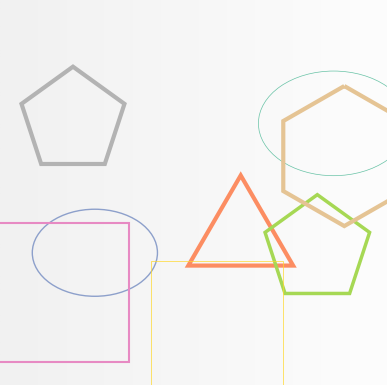[{"shape": "oval", "thickness": 0.5, "radius": 0.97, "center": [0.861, 0.68]}, {"shape": "triangle", "thickness": 3, "radius": 0.78, "center": [0.621, 0.388]}, {"shape": "oval", "thickness": 1, "radius": 0.81, "center": [0.245, 0.343]}, {"shape": "square", "thickness": 1.5, "radius": 0.9, "center": [0.153, 0.24]}, {"shape": "pentagon", "thickness": 2.5, "radius": 0.71, "center": [0.819, 0.352]}, {"shape": "square", "thickness": 0.5, "radius": 0.85, "center": [0.56, 0.153]}, {"shape": "hexagon", "thickness": 3, "radius": 0.91, "center": [0.889, 0.595]}, {"shape": "pentagon", "thickness": 3, "radius": 0.7, "center": [0.188, 0.687]}]